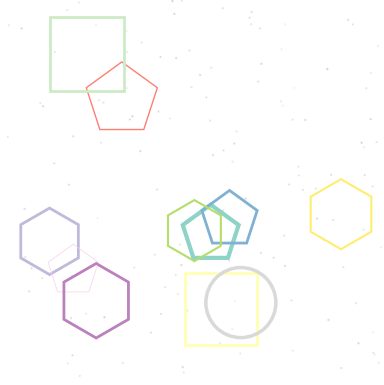[{"shape": "pentagon", "thickness": 3, "radius": 0.38, "center": [0.547, 0.392]}, {"shape": "square", "thickness": 2, "radius": 0.47, "center": [0.575, 0.198]}, {"shape": "hexagon", "thickness": 2, "radius": 0.43, "center": [0.129, 0.373]}, {"shape": "pentagon", "thickness": 1, "radius": 0.49, "center": [0.316, 0.742]}, {"shape": "pentagon", "thickness": 2, "radius": 0.38, "center": [0.596, 0.43]}, {"shape": "hexagon", "thickness": 1.5, "radius": 0.4, "center": [0.505, 0.401]}, {"shape": "pentagon", "thickness": 0.5, "radius": 0.34, "center": [0.19, 0.297]}, {"shape": "circle", "thickness": 2.5, "radius": 0.45, "center": [0.626, 0.214]}, {"shape": "hexagon", "thickness": 2, "radius": 0.48, "center": [0.25, 0.219]}, {"shape": "square", "thickness": 2, "radius": 0.48, "center": [0.226, 0.86]}, {"shape": "hexagon", "thickness": 1.5, "radius": 0.45, "center": [0.886, 0.444]}]